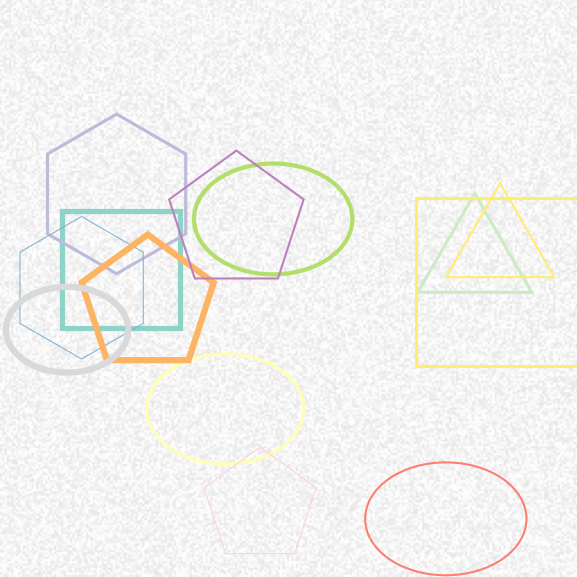[{"shape": "square", "thickness": 2.5, "radius": 0.51, "center": [0.209, 0.533]}, {"shape": "oval", "thickness": 1.5, "radius": 0.68, "center": [0.39, 0.291]}, {"shape": "hexagon", "thickness": 1.5, "radius": 0.69, "center": [0.202, 0.663]}, {"shape": "oval", "thickness": 1, "radius": 0.7, "center": [0.772, 0.101]}, {"shape": "hexagon", "thickness": 0.5, "radius": 0.62, "center": [0.141, 0.501]}, {"shape": "pentagon", "thickness": 3, "radius": 0.6, "center": [0.256, 0.473]}, {"shape": "oval", "thickness": 2, "radius": 0.69, "center": [0.473, 0.62]}, {"shape": "pentagon", "thickness": 0.5, "radius": 0.51, "center": [0.45, 0.123]}, {"shape": "oval", "thickness": 3, "radius": 0.53, "center": [0.116, 0.428]}, {"shape": "pentagon", "thickness": 1, "radius": 0.61, "center": [0.409, 0.616]}, {"shape": "triangle", "thickness": 1.5, "radius": 0.57, "center": [0.822, 0.55]}, {"shape": "square", "thickness": 1.5, "radius": 0.73, "center": [0.865, 0.511]}, {"shape": "triangle", "thickness": 1, "radius": 0.54, "center": [0.866, 0.573]}]